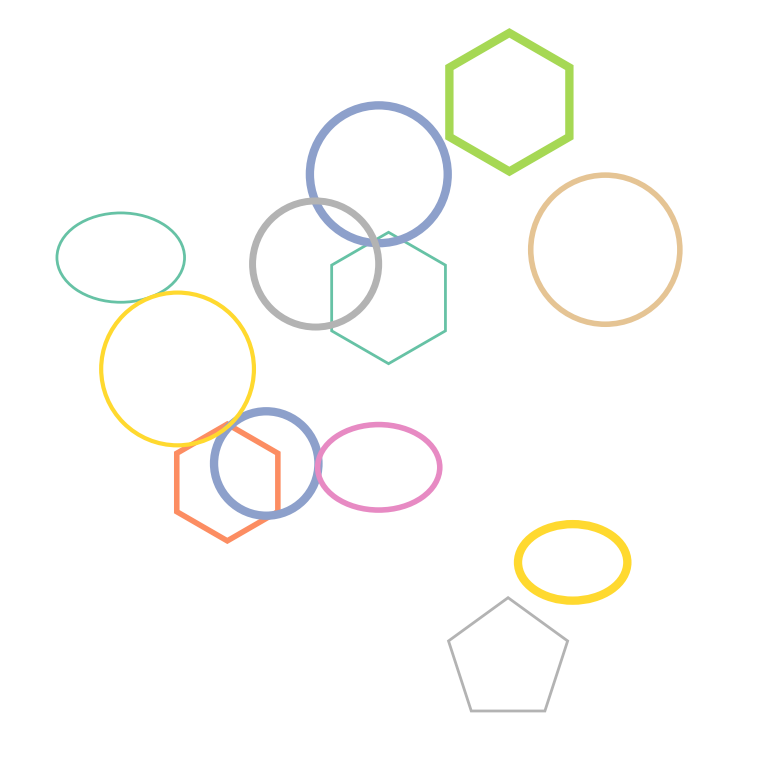[{"shape": "oval", "thickness": 1, "radius": 0.41, "center": [0.157, 0.665]}, {"shape": "hexagon", "thickness": 1, "radius": 0.43, "center": [0.505, 0.613]}, {"shape": "hexagon", "thickness": 2, "radius": 0.38, "center": [0.295, 0.373]}, {"shape": "circle", "thickness": 3, "radius": 0.45, "center": [0.492, 0.774]}, {"shape": "circle", "thickness": 3, "radius": 0.34, "center": [0.346, 0.398]}, {"shape": "oval", "thickness": 2, "radius": 0.4, "center": [0.492, 0.393]}, {"shape": "hexagon", "thickness": 3, "radius": 0.45, "center": [0.662, 0.867]}, {"shape": "oval", "thickness": 3, "radius": 0.35, "center": [0.744, 0.27]}, {"shape": "circle", "thickness": 1.5, "radius": 0.5, "center": [0.231, 0.521]}, {"shape": "circle", "thickness": 2, "radius": 0.48, "center": [0.786, 0.676]}, {"shape": "circle", "thickness": 2.5, "radius": 0.41, "center": [0.41, 0.657]}, {"shape": "pentagon", "thickness": 1, "radius": 0.41, "center": [0.66, 0.142]}]